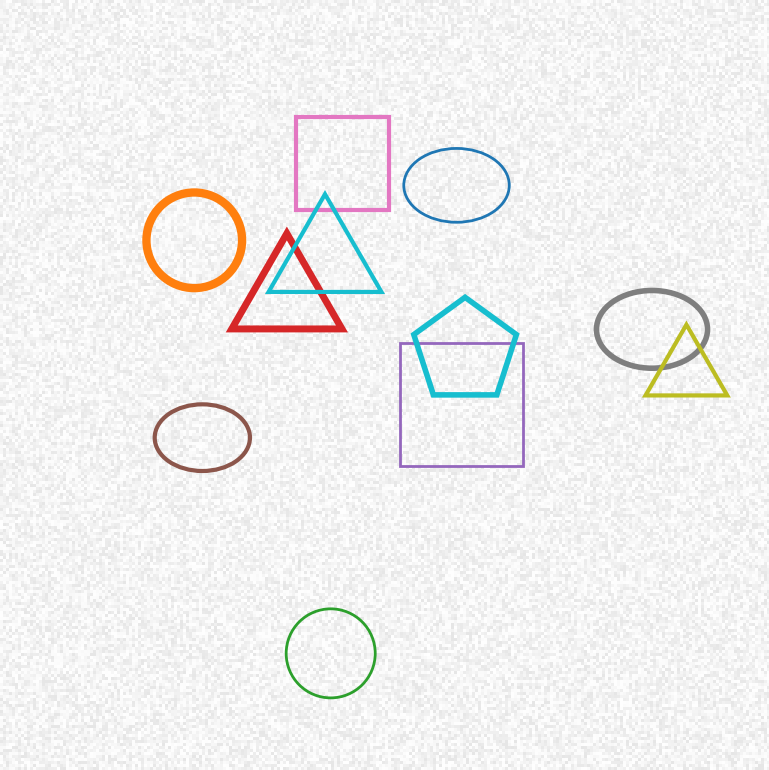[{"shape": "oval", "thickness": 1, "radius": 0.34, "center": [0.593, 0.759]}, {"shape": "circle", "thickness": 3, "radius": 0.31, "center": [0.252, 0.688]}, {"shape": "circle", "thickness": 1, "radius": 0.29, "center": [0.429, 0.151]}, {"shape": "triangle", "thickness": 2.5, "radius": 0.41, "center": [0.373, 0.614]}, {"shape": "square", "thickness": 1, "radius": 0.4, "center": [0.599, 0.474]}, {"shape": "oval", "thickness": 1.5, "radius": 0.31, "center": [0.263, 0.432]}, {"shape": "square", "thickness": 1.5, "radius": 0.3, "center": [0.445, 0.788]}, {"shape": "oval", "thickness": 2, "radius": 0.36, "center": [0.847, 0.572]}, {"shape": "triangle", "thickness": 1.5, "radius": 0.31, "center": [0.891, 0.517]}, {"shape": "pentagon", "thickness": 2, "radius": 0.35, "center": [0.604, 0.544]}, {"shape": "triangle", "thickness": 1.5, "radius": 0.42, "center": [0.422, 0.663]}]